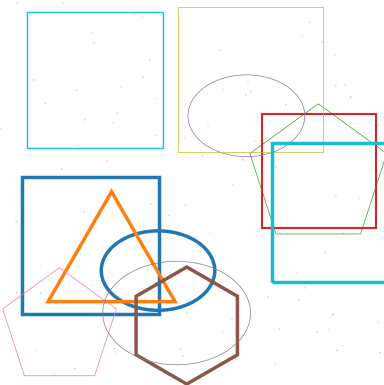[{"shape": "oval", "thickness": 2.5, "radius": 0.74, "center": [0.41, 0.297]}, {"shape": "square", "thickness": 2.5, "radius": 0.89, "center": [0.235, 0.362]}, {"shape": "triangle", "thickness": 2.5, "radius": 0.95, "center": [0.29, 0.312]}, {"shape": "pentagon", "thickness": 0.5, "radius": 0.93, "center": [0.827, 0.543]}, {"shape": "square", "thickness": 1.5, "radius": 0.74, "center": [0.828, 0.557]}, {"shape": "oval", "thickness": 0.5, "radius": 0.76, "center": [0.64, 0.699]}, {"shape": "hexagon", "thickness": 2.5, "radius": 0.76, "center": [0.485, 0.154]}, {"shape": "pentagon", "thickness": 0.5, "radius": 0.78, "center": [0.155, 0.15]}, {"shape": "oval", "thickness": 0.5, "radius": 0.96, "center": [0.459, 0.187]}, {"shape": "square", "thickness": 0.5, "radius": 0.94, "center": [0.65, 0.793]}, {"shape": "square", "thickness": 2.5, "radius": 0.9, "center": [0.887, 0.447]}, {"shape": "square", "thickness": 1, "radius": 0.88, "center": [0.247, 0.793]}]